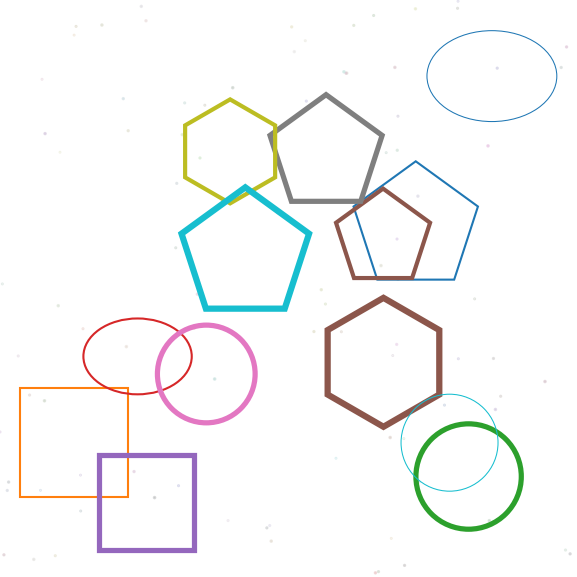[{"shape": "pentagon", "thickness": 1, "radius": 0.57, "center": [0.72, 0.607]}, {"shape": "oval", "thickness": 0.5, "radius": 0.56, "center": [0.852, 0.867]}, {"shape": "square", "thickness": 1, "radius": 0.47, "center": [0.128, 0.233]}, {"shape": "circle", "thickness": 2.5, "radius": 0.46, "center": [0.811, 0.174]}, {"shape": "oval", "thickness": 1, "radius": 0.47, "center": [0.238, 0.382]}, {"shape": "square", "thickness": 2.5, "radius": 0.41, "center": [0.253, 0.129]}, {"shape": "pentagon", "thickness": 2, "radius": 0.43, "center": [0.663, 0.587]}, {"shape": "hexagon", "thickness": 3, "radius": 0.56, "center": [0.664, 0.372]}, {"shape": "circle", "thickness": 2.5, "radius": 0.42, "center": [0.357, 0.352]}, {"shape": "pentagon", "thickness": 2.5, "radius": 0.51, "center": [0.565, 0.733]}, {"shape": "hexagon", "thickness": 2, "radius": 0.45, "center": [0.399, 0.737]}, {"shape": "pentagon", "thickness": 3, "radius": 0.58, "center": [0.425, 0.559]}, {"shape": "circle", "thickness": 0.5, "radius": 0.42, "center": [0.778, 0.233]}]